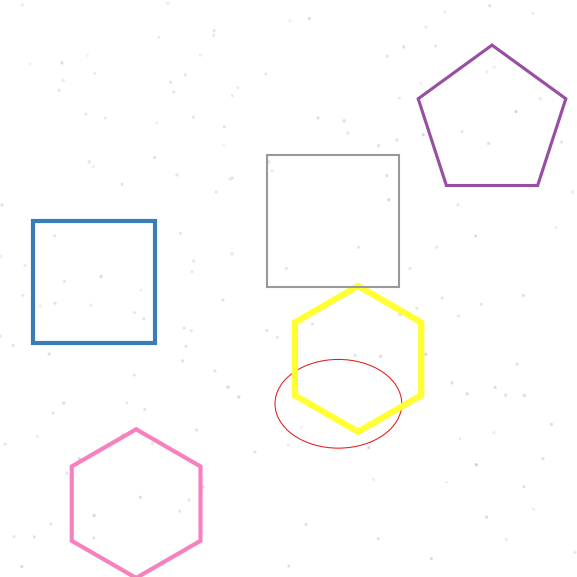[{"shape": "oval", "thickness": 0.5, "radius": 0.55, "center": [0.586, 0.3]}, {"shape": "square", "thickness": 2, "radius": 0.53, "center": [0.163, 0.511]}, {"shape": "pentagon", "thickness": 1.5, "radius": 0.67, "center": [0.852, 0.787]}, {"shape": "hexagon", "thickness": 3, "radius": 0.63, "center": [0.62, 0.378]}, {"shape": "hexagon", "thickness": 2, "radius": 0.64, "center": [0.236, 0.127]}, {"shape": "square", "thickness": 1, "radius": 0.57, "center": [0.577, 0.616]}]